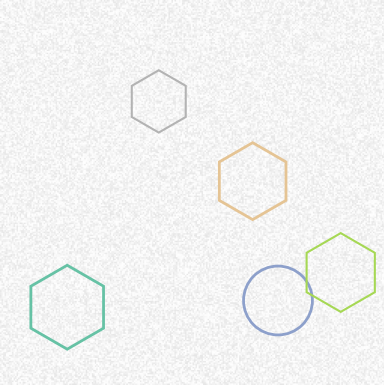[{"shape": "hexagon", "thickness": 2, "radius": 0.55, "center": [0.175, 0.202]}, {"shape": "circle", "thickness": 2, "radius": 0.45, "center": [0.722, 0.219]}, {"shape": "hexagon", "thickness": 1.5, "radius": 0.51, "center": [0.885, 0.292]}, {"shape": "hexagon", "thickness": 2, "radius": 0.5, "center": [0.656, 0.529]}, {"shape": "hexagon", "thickness": 1.5, "radius": 0.4, "center": [0.412, 0.737]}]